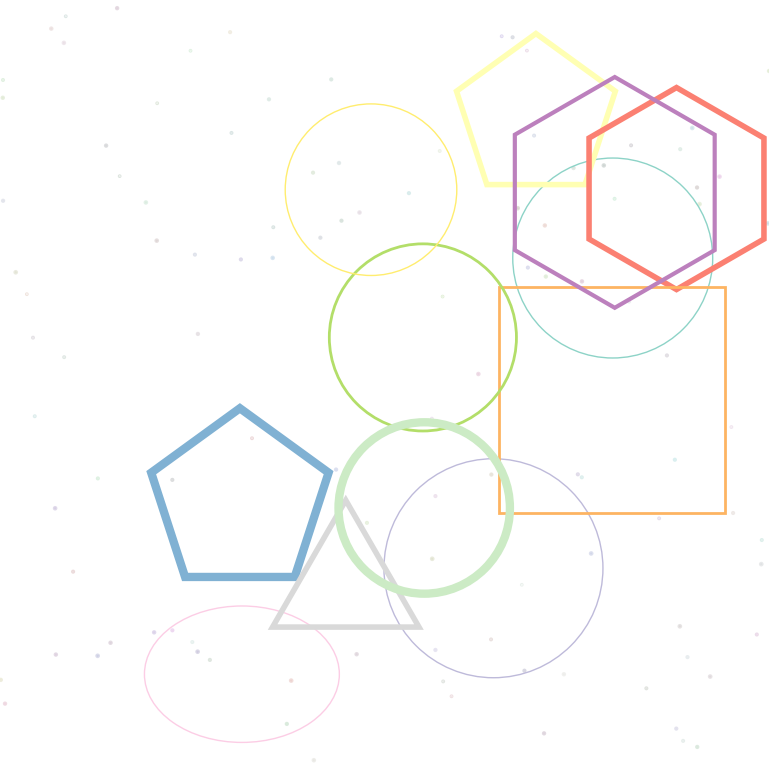[{"shape": "circle", "thickness": 0.5, "radius": 0.65, "center": [0.796, 0.665]}, {"shape": "pentagon", "thickness": 2, "radius": 0.54, "center": [0.696, 0.848]}, {"shape": "circle", "thickness": 0.5, "radius": 0.71, "center": [0.641, 0.262]}, {"shape": "hexagon", "thickness": 2, "radius": 0.66, "center": [0.879, 0.755]}, {"shape": "pentagon", "thickness": 3, "radius": 0.61, "center": [0.312, 0.349]}, {"shape": "square", "thickness": 1, "radius": 0.73, "center": [0.794, 0.48]}, {"shape": "circle", "thickness": 1, "radius": 0.61, "center": [0.549, 0.562]}, {"shape": "oval", "thickness": 0.5, "radius": 0.63, "center": [0.314, 0.124]}, {"shape": "triangle", "thickness": 2, "radius": 0.55, "center": [0.449, 0.241]}, {"shape": "hexagon", "thickness": 1.5, "radius": 0.75, "center": [0.798, 0.75]}, {"shape": "circle", "thickness": 3, "radius": 0.56, "center": [0.551, 0.34]}, {"shape": "circle", "thickness": 0.5, "radius": 0.56, "center": [0.482, 0.754]}]